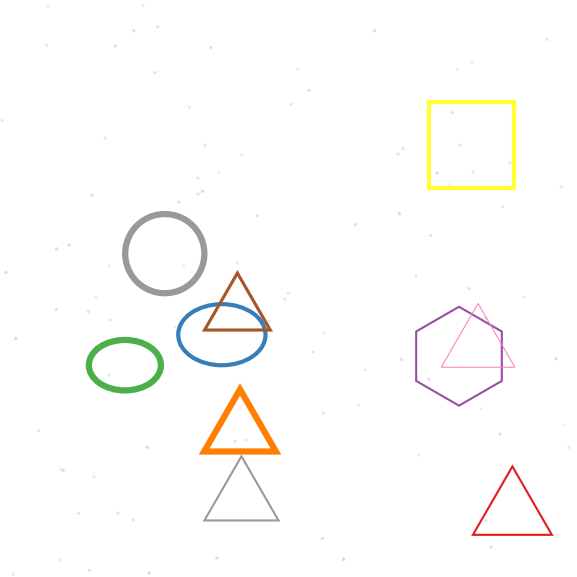[{"shape": "triangle", "thickness": 1, "radius": 0.39, "center": [0.887, 0.112]}, {"shape": "oval", "thickness": 2, "radius": 0.38, "center": [0.384, 0.42]}, {"shape": "oval", "thickness": 3, "radius": 0.31, "center": [0.216, 0.367]}, {"shape": "hexagon", "thickness": 1, "radius": 0.43, "center": [0.795, 0.382]}, {"shape": "triangle", "thickness": 3, "radius": 0.36, "center": [0.416, 0.253]}, {"shape": "square", "thickness": 2, "radius": 0.37, "center": [0.816, 0.748]}, {"shape": "triangle", "thickness": 1.5, "radius": 0.33, "center": [0.411, 0.461]}, {"shape": "triangle", "thickness": 0.5, "radius": 0.37, "center": [0.828, 0.4]}, {"shape": "circle", "thickness": 3, "radius": 0.34, "center": [0.285, 0.56]}, {"shape": "triangle", "thickness": 1, "radius": 0.37, "center": [0.418, 0.135]}]